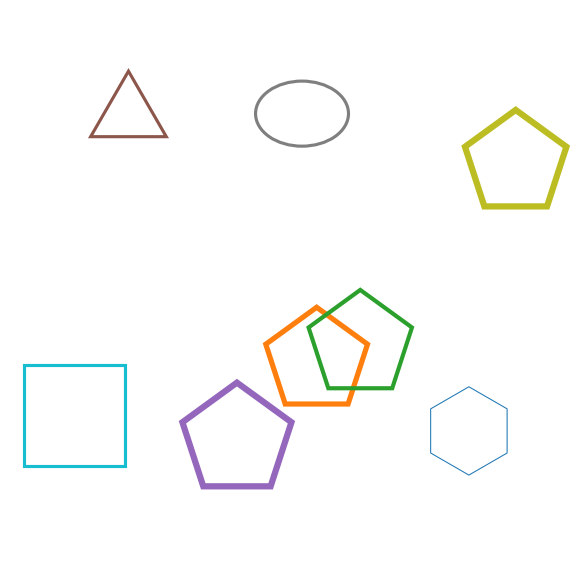[{"shape": "hexagon", "thickness": 0.5, "radius": 0.38, "center": [0.812, 0.253]}, {"shape": "pentagon", "thickness": 2.5, "radius": 0.46, "center": [0.548, 0.374]}, {"shape": "pentagon", "thickness": 2, "radius": 0.47, "center": [0.624, 0.403]}, {"shape": "pentagon", "thickness": 3, "radius": 0.5, "center": [0.41, 0.237]}, {"shape": "triangle", "thickness": 1.5, "radius": 0.38, "center": [0.222, 0.8]}, {"shape": "oval", "thickness": 1.5, "radius": 0.4, "center": [0.523, 0.802]}, {"shape": "pentagon", "thickness": 3, "radius": 0.46, "center": [0.893, 0.716]}, {"shape": "square", "thickness": 1.5, "radius": 0.44, "center": [0.129, 0.28]}]